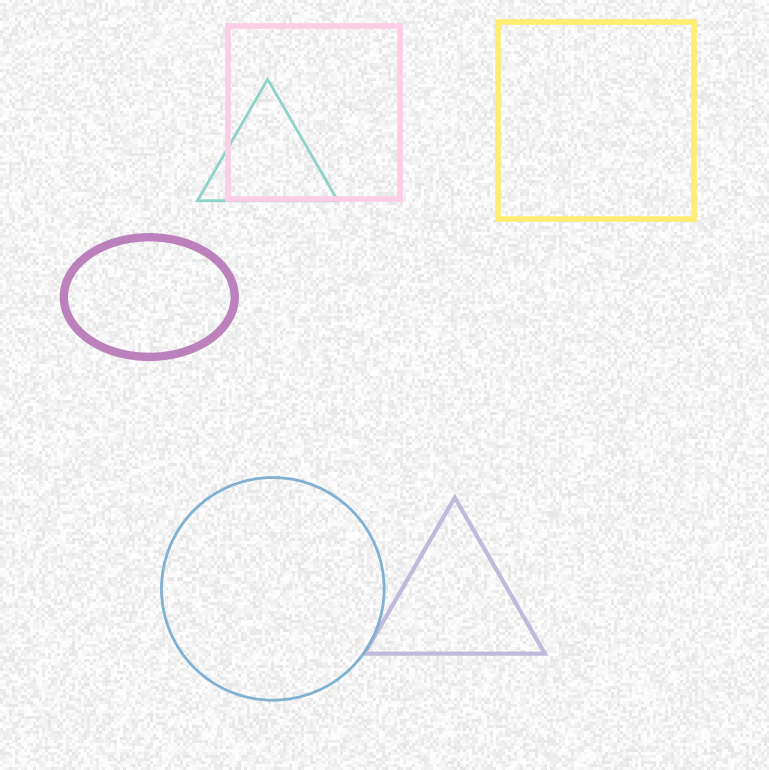[{"shape": "triangle", "thickness": 1, "radius": 0.53, "center": [0.348, 0.792]}, {"shape": "triangle", "thickness": 1.5, "radius": 0.68, "center": [0.591, 0.219]}, {"shape": "circle", "thickness": 1, "radius": 0.72, "center": [0.354, 0.235]}, {"shape": "square", "thickness": 2, "radius": 0.56, "center": [0.408, 0.854]}, {"shape": "oval", "thickness": 3, "radius": 0.55, "center": [0.194, 0.614]}, {"shape": "square", "thickness": 2, "radius": 0.64, "center": [0.774, 0.843]}]